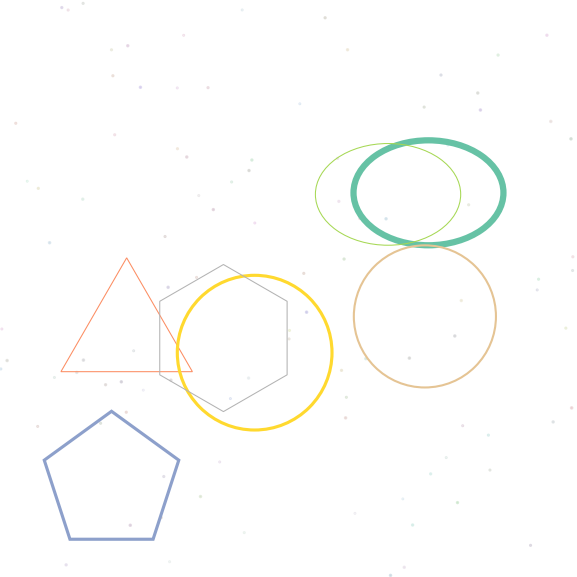[{"shape": "oval", "thickness": 3, "radius": 0.65, "center": [0.742, 0.665]}, {"shape": "triangle", "thickness": 0.5, "radius": 0.66, "center": [0.219, 0.421]}, {"shape": "pentagon", "thickness": 1.5, "radius": 0.61, "center": [0.193, 0.164]}, {"shape": "oval", "thickness": 0.5, "radius": 0.63, "center": [0.672, 0.663]}, {"shape": "circle", "thickness": 1.5, "radius": 0.67, "center": [0.441, 0.388]}, {"shape": "circle", "thickness": 1, "radius": 0.62, "center": [0.736, 0.451]}, {"shape": "hexagon", "thickness": 0.5, "radius": 0.64, "center": [0.387, 0.414]}]